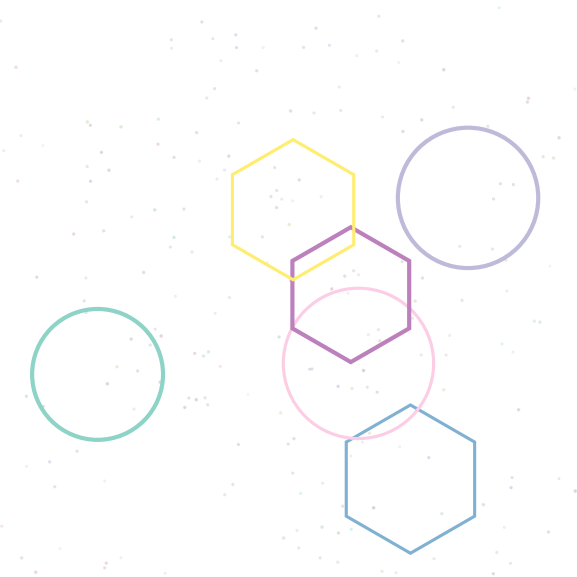[{"shape": "circle", "thickness": 2, "radius": 0.57, "center": [0.169, 0.351]}, {"shape": "circle", "thickness": 2, "radius": 0.61, "center": [0.81, 0.656]}, {"shape": "hexagon", "thickness": 1.5, "radius": 0.64, "center": [0.711, 0.17]}, {"shape": "circle", "thickness": 1.5, "radius": 0.65, "center": [0.621, 0.37]}, {"shape": "hexagon", "thickness": 2, "radius": 0.58, "center": [0.607, 0.489]}, {"shape": "hexagon", "thickness": 1.5, "radius": 0.61, "center": [0.508, 0.636]}]